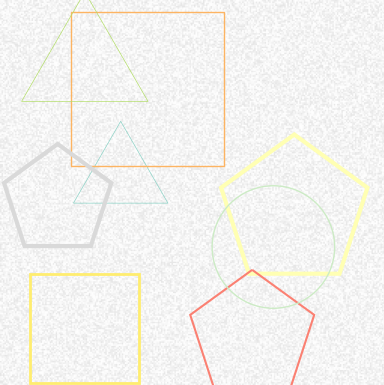[{"shape": "triangle", "thickness": 0.5, "radius": 0.71, "center": [0.313, 0.543]}, {"shape": "pentagon", "thickness": 3, "radius": 1.0, "center": [0.764, 0.451]}, {"shape": "pentagon", "thickness": 1.5, "radius": 0.85, "center": [0.655, 0.13]}, {"shape": "square", "thickness": 1, "radius": 1.0, "center": [0.383, 0.769]}, {"shape": "triangle", "thickness": 0.5, "radius": 0.95, "center": [0.22, 0.831]}, {"shape": "pentagon", "thickness": 3, "radius": 0.73, "center": [0.15, 0.479]}, {"shape": "circle", "thickness": 1, "radius": 0.8, "center": [0.71, 0.358]}, {"shape": "square", "thickness": 2, "radius": 0.71, "center": [0.219, 0.147]}]